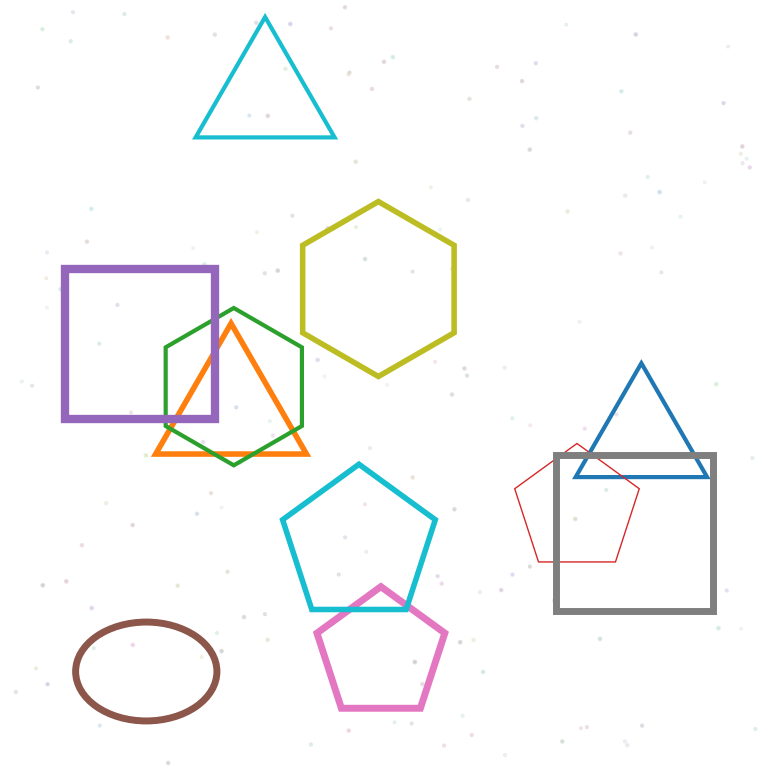[{"shape": "triangle", "thickness": 1.5, "radius": 0.49, "center": [0.833, 0.43]}, {"shape": "triangle", "thickness": 2, "radius": 0.57, "center": [0.3, 0.467]}, {"shape": "hexagon", "thickness": 1.5, "radius": 0.51, "center": [0.304, 0.498]}, {"shape": "pentagon", "thickness": 0.5, "radius": 0.43, "center": [0.749, 0.339]}, {"shape": "square", "thickness": 3, "radius": 0.49, "center": [0.182, 0.553]}, {"shape": "oval", "thickness": 2.5, "radius": 0.46, "center": [0.19, 0.128]}, {"shape": "pentagon", "thickness": 2.5, "radius": 0.44, "center": [0.495, 0.151]}, {"shape": "square", "thickness": 2.5, "radius": 0.51, "center": [0.824, 0.308]}, {"shape": "hexagon", "thickness": 2, "radius": 0.57, "center": [0.491, 0.625]}, {"shape": "pentagon", "thickness": 2, "radius": 0.52, "center": [0.466, 0.293]}, {"shape": "triangle", "thickness": 1.5, "radius": 0.52, "center": [0.344, 0.874]}]